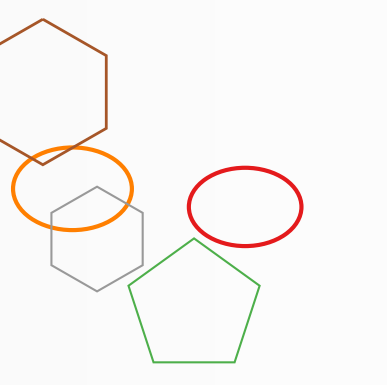[{"shape": "oval", "thickness": 3, "radius": 0.73, "center": [0.633, 0.463]}, {"shape": "pentagon", "thickness": 1.5, "radius": 0.89, "center": [0.501, 0.203]}, {"shape": "oval", "thickness": 3, "radius": 0.77, "center": [0.187, 0.51]}, {"shape": "hexagon", "thickness": 2, "radius": 0.94, "center": [0.111, 0.761]}, {"shape": "hexagon", "thickness": 1.5, "radius": 0.68, "center": [0.25, 0.379]}]